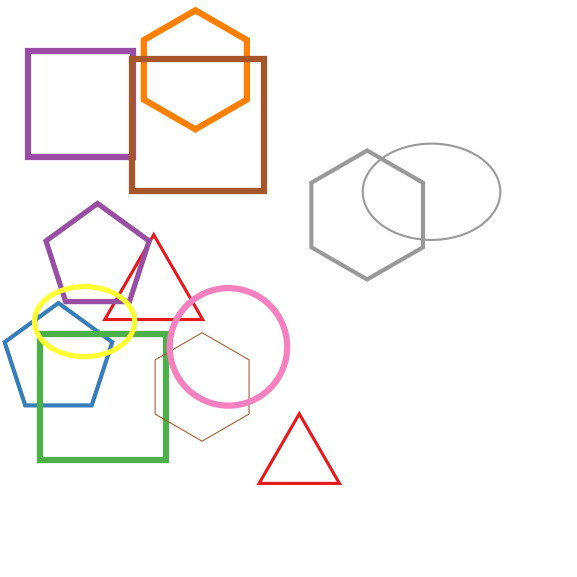[{"shape": "triangle", "thickness": 1.5, "radius": 0.4, "center": [0.518, 0.202]}, {"shape": "triangle", "thickness": 1.5, "radius": 0.49, "center": [0.266, 0.495]}, {"shape": "pentagon", "thickness": 2, "radius": 0.49, "center": [0.101, 0.376]}, {"shape": "square", "thickness": 3, "radius": 0.55, "center": [0.179, 0.311]}, {"shape": "square", "thickness": 3, "radius": 0.46, "center": [0.139, 0.818]}, {"shape": "pentagon", "thickness": 2.5, "radius": 0.47, "center": [0.169, 0.553]}, {"shape": "hexagon", "thickness": 3, "radius": 0.52, "center": [0.338, 0.878]}, {"shape": "oval", "thickness": 2.5, "radius": 0.43, "center": [0.146, 0.442]}, {"shape": "hexagon", "thickness": 0.5, "radius": 0.47, "center": [0.35, 0.329]}, {"shape": "square", "thickness": 3, "radius": 0.57, "center": [0.343, 0.783]}, {"shape": "circle", "thickness": 3, "radius": 0.51, "center": [0.396, 0.398]}, {"shape": "oval", "thickness": 1, "radius": 0.6, "center": [0.747, 0.667]}, {"shape": "hexagon", "thickness": 2, "radius": 0.56, "center": [0.636, 0.627]}]